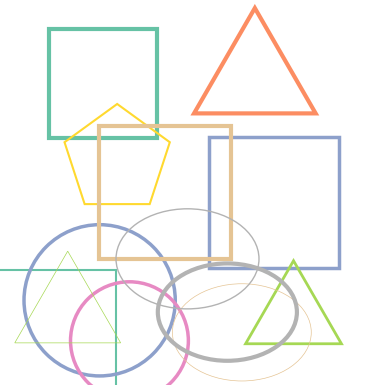[{"shape": "square", "thickness": 3, "radius": 0.71, "center": [0.267, 0.783]}, {"shape": "square", "thickness": 1.5, "radius": 0.97, "center": [0.107, 0.104]}, {"shape": "triangle", "thickness": 3, "radius": 0.91, "center": [0.662, 0.797]}, {"shape": "square", "thickness": 2.5, "radius": 0.85, "center": [0.712, 0.474]}, {"shape": "circle", "thickness": 2.5, "radius": 0.98, "center": [0.259, 0.22]}, {"shape": "circle", "thickness": 2.5, "radius": 0.77, "center": [0.336, 0.115]}, {"shape": "triangle", "thickness": 0.5, "radius": 0.79, "center": [0.176, 0.189]}, {"shape": "triangle", "thickness": 2, "radius": 0.72, "center": [0.762, 0.179]}, {"shape": "pentagon", "thickness": 1.5, "radius": 0.72, "center": [0.304, 0.586]}, {"shape": "oval", "thickness": 0.5, "radius": 0.9, "center": [0.628, 0.137]}, {"shape": "square", "thickness": 3, "radius": 0.86, "center": [0.429, 0.5]}, {"shape": "oval", "thickness": 3, "radius": 0.9, "center": [0.591, 0.189]}, {"shape": "oval", "thickness": 1, "radius": 0.93, "center": [0.487, 0.328]}]